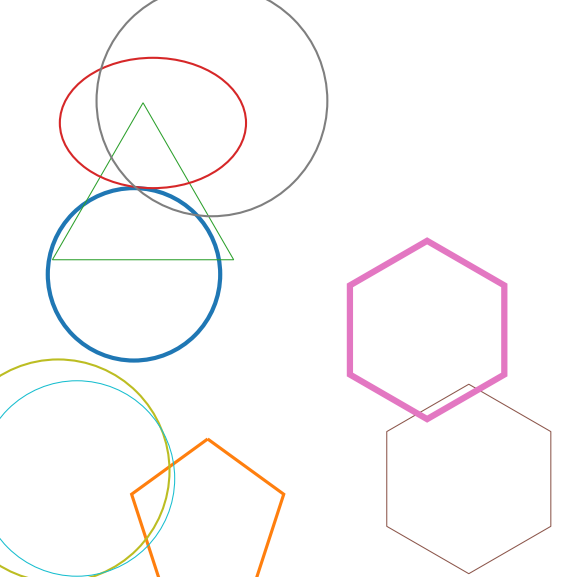[{"shape": "circle", "thickness": 2, "radius": 0.75, "center": [0.232, 0.524]}, {"shape": "pentagon", "thickness": 1.5, "radius": 0.69, "center": [0.36, 0.101]}, {"shape": "triangle", "thickness": 0.5, "radius": 0.91, "center": [0.248, 0.64]}, {"shape": "oval", "thickness": 1, "radius": 0.81, "center": [0.265, 0.786]}, {"shape": "hexagon", "thickness": 0.5, "radius": 0.82, "center": [0.812, 0.17]}, {"shape": "hexagon", "thickness": 3, "radius": 0.77, "center": [0.74, 0.428]}, {"shape": "circle", "thickness": 1, "radius": 1.0, "center": [0.367, 0.825]}, {"shape": "circle", "thickness": 1, "radius": 0.96, "center": [0.101, 0.184]}, {"shape": "circle", "thickness": 0.5, "radius": 0.85, "center": [0.133, 0.171]}]